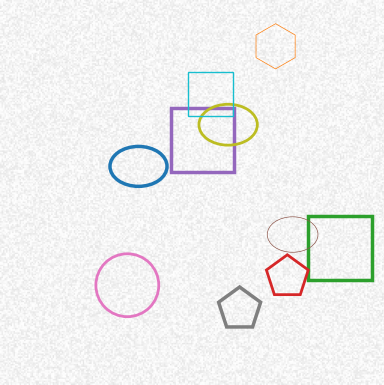[{"shape": "oval", "thickness": 2.5, "radius": 0.37, "center": [0.36, 0.568]}, {"shape": "hexagon", "thickness": 0.5, "radius": 0.29, "center": [0.716, 0.88]}, {"shape": "square", "thickness": 2.5, "radius": 0.42, "center": [0.884, 0.356]}, {"shape": "pentagon", "thickness": 2, "radius": 0.29, "center": [0.746, 0.281]}, {"shape": "square", "thickness": 2.5, "radius": 0.41, "center": [0.527, 0.636]}, {"shape": "oval", "thickness": 0.5, "radius": 0.33, "center": [0.76, 0.391]}, {"shape": "circle", "thickness": 2, "radius": 0.41, "center": [0.331, 0.259]}, {"shape": "pentagon", "thickness": 2.5, "radius": 0.29, "center": [0.622, 0.197]}, {"shape": "oval", "thickness": 2, "radius": 0.38, "center": [0.593, 0.676]}, {"shape": "square", "thickness": 1, "radius": 0.29, "center": [0.547, 0.757]}]